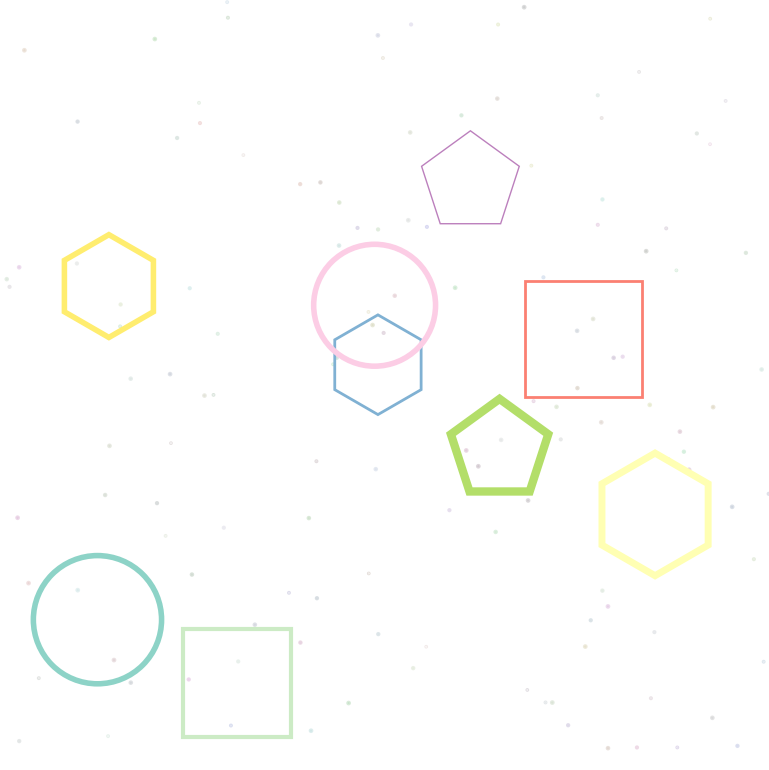[{"shape": "circle", "thickness": 2, "radius": 0.42, "center": [0.127, 0.195]}, {"shape": "hexagon", "thickness": 2.5, "radius": 0.4, "center": [0.851, 0.332]}, {"shape": "square", "thickness": 1, "radius": 0.38, "center": [0.758, 0.56]}, {"shape": "hexagon", "thickness": 1, "radius": 0.32, "center": [0.491, 0.526]}, {"shape": "pentagon", "thickness": 3, "radius": 0.33, "center": [0.649, 0.415]}, {"shape": "circle", "thickness": 2, "radius": 0.4, "center": [0.487, 0.604]}, {"shape": "pentagon", "thickness": 0.5, "radius": 0.33, "center": [0.611, 0.763]}, {"shape": "square", "thickness": 1.5, "radius": 0.35, "center": [0.307, 0.113]}, {"shape": "hexagon", "thickness": 2, "radius": 0.33, "center": [0.141, 0.628]}]